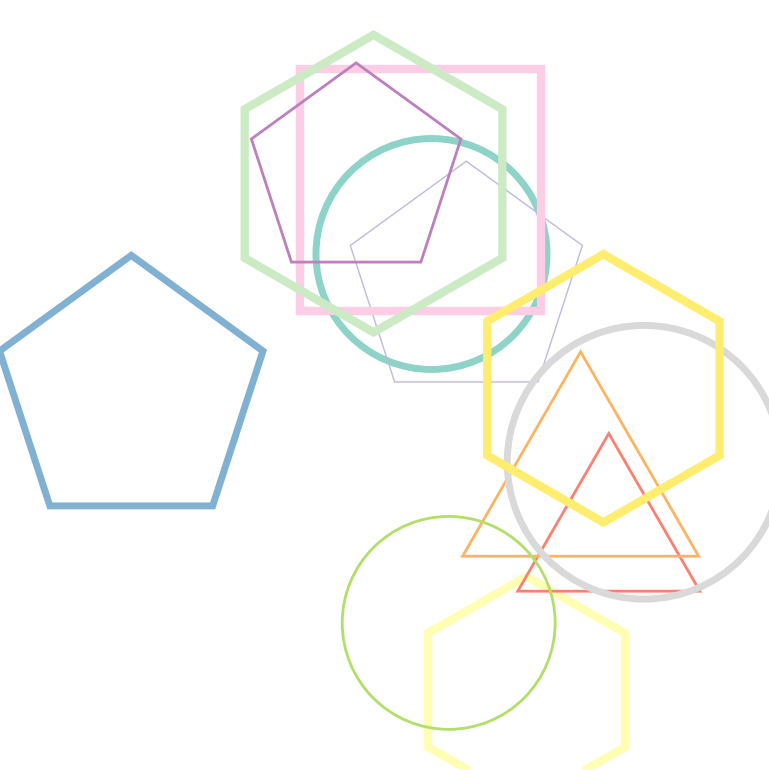[{"shape": "circle", "thickness": 2.5, "radius": 0.75, "center": [0.56, 0.67]}, {"shape": "hexagon", "thickness": 3, "radius": 0.74, "center": [0.684, 0.104]}, {"shape": "pentagon", "thickness": 0.5, "radius": 0.79, "center": [0.606, 0.632]}, {"shape": "triangle", "thickness": 1, "radius": 0.68, "center": [0.791, 0.3]}, {"shape": "pentagon", "thickness": 2.5, "radius": 0.9, "center": [0.17, 0.489]}, {"shape": "triangle", "thickness": 1, "radius": 0.89, "center": [0.754, 0.366]}, {"shape": "circle", "thickness": 1, "radius": 0.69, "center": [0.583, 0.191]}, {"shape": "square", "thickness": 3, "radius": 0.78, "center": [0.546, 0.753]}, {"shape": "circle", "thickness": 2.5, "radius": 0.89, "center": [0.836, 0.4]}, {"shape": "pentagon", "thickness": 1, "radius": 0.72, "center": [0.463, 0.775]}, {"shape": "hexagon", "thickness": 3, "radius": 0.97, "center": [0.485, 0.762]}, {"shape": "hexagon", "thickness": 3, "radius": 0.87, "center": [0.784, 0.496]}]